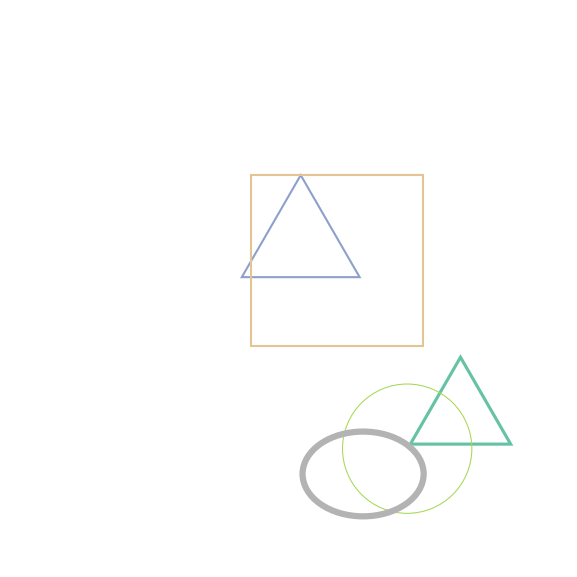[{"shape": "triangle", "thickness": 1.5, "radius": 0.5, "center": [0.797, 0.28]}, {"shape": "triangle", "thickness": 1, "radius": 0.59, "center": [0.521, 0.578]}, {"shape": "circle", "thickness": 0.5, "radius": 0.56, "center": [0.705, 0.222]}, {"shape": "square", "thickness": 1, "radius": 0.74, "center": [0.584, 0.548]}, {"shape": "oval", "thickness": 3, "radius": 0.52, "center": [0.629, 0.178]}]